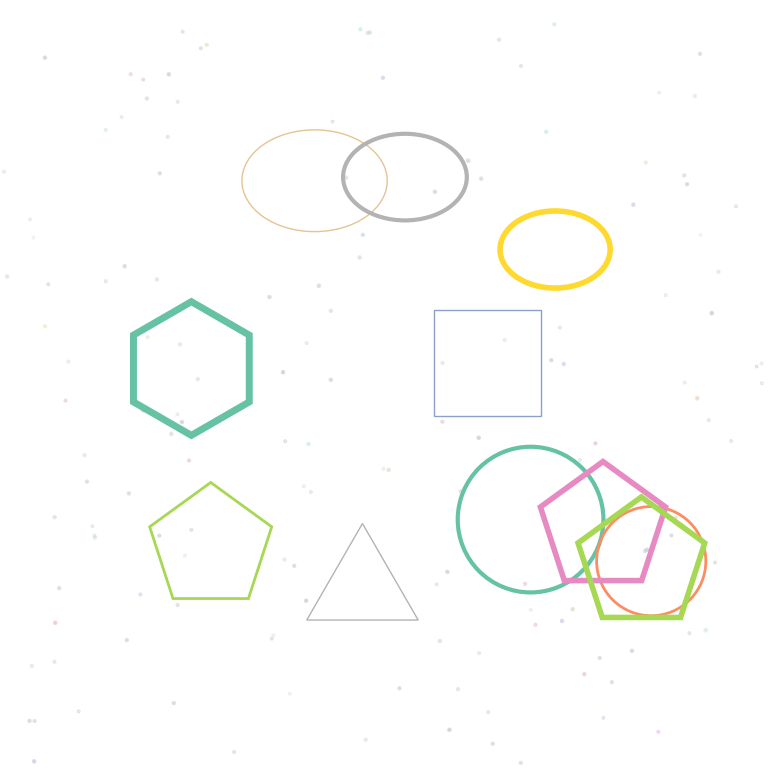[{"shape": "circle", "thickness": 1.5, "radius": 0.47, "center": [0.689, 0.325]}, {"shape": "hexagon", "thickness": 2.5, "radius": 0.43, "center": [0.249, 0.521]}, {"shape": "circle", "thickness": 1, "radius": 0.35, "center": [0.846, 0.271]}, {"shape": "square", "thickness": 0.5, "radius": 0.35, "center": [0.633, 0.529]}, {"shape": "pentagon", "thickness": 2, "radius": 0.43, "center": [0.783, 0.315]}, {"shape": "pentagon", "thickness": 1, "radius": 0.42, "center": [0.274, 0.29]}, {"shape": "pentagon", "thickness": 2, "radius": 0.43, "center": [0.833, 0.268]}, {"shape": "oval", "thickness": 2, "radius": 0.36, "center": [0.721, 0.676]}, {"shape": "oval", "thickness": 0.5, "radius": 0.47, "center": [0.409, 0.765]}, {"shape": "oval", "thickness": 1.5, "radius": 0.4, "center": [0.526, 0.77]}, {"shape": "triangle", "thickness": 0.5, "radius": 0.42, "center": [0.471, 0.237]}]